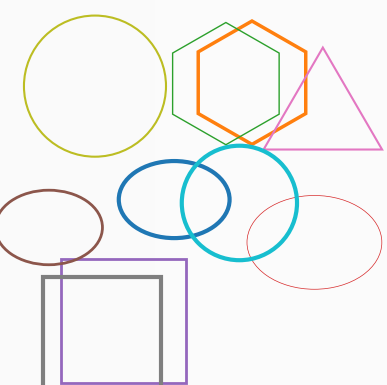[{"shape": "oval", "thickness": 3, "radius": 0.71, "center": [0.449, 0.482]}, {"shape": "hexagon", "thickness": 2.5, "radius": 0.8, "center": [0.65, 0.785]}, {"shape": "hexagon", "thickness": 1, "radius": 0.79, "center": [0.583, 0.783]}, {"shape": "oval", "thickness": 0.5, "radius": 0.87, "center": [0.811, 0.37]}, {"shape": "square", "thickness": 2, "radius": 0.8, "center": [0.319, 0.167]}, {"shape": "oval", "thickness": 2, "radius": 0.69, "center": [0.126, 0.409]}, {"shape": "triangle", "thickness": 1.5, "radius": 0.88, "center": [0.833, 0.7]}, {"shape": "square", "thickness": 3, "radius": 0.76, "center": [0.263, 0.128]}, {"shape": "circle", "thickness": 1.5, "radius": 0.92, "center": [0.245, 0.776]}, {"shape": "circle", "thickness": 3, "radius": 0.74, "center": [0.618, 0.473]}]